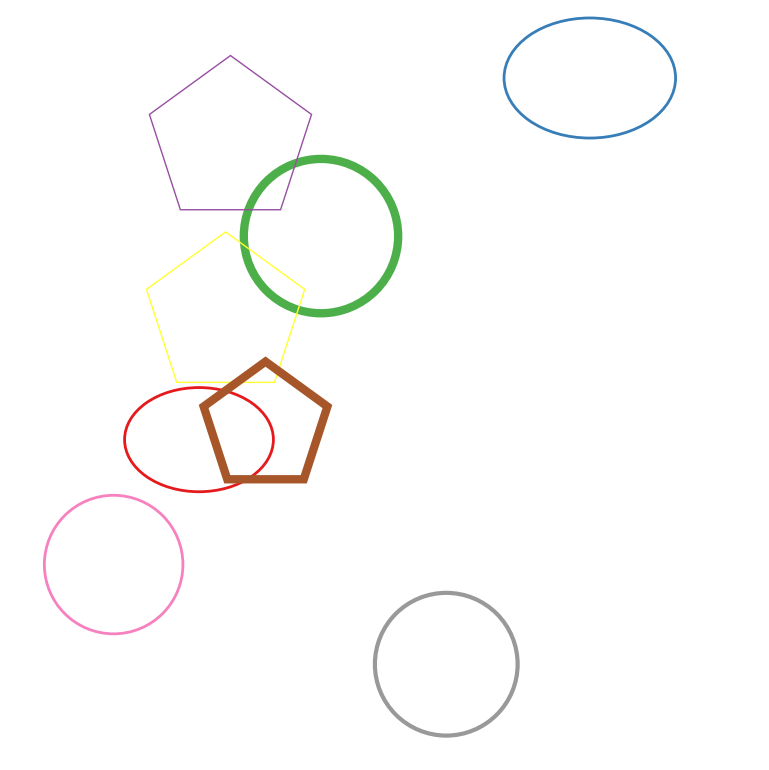[{"shape": "oval", "thickness": 1, "radius": 0.48, "center": [0.258, 0.429]}, {"shape": "oval", "thickness": 1, "radius": 0.56, "center": [0.766, 0.899]}, {"shape": "circle", "thickness": 3, "radius": 0.5, "center": [0.417, 0.693]}, {"shape": "pentagon", "thickness": 0.5, "radius": 0.55, "center": [0.299, 0.817]}, {"shape": "pentagon", "thickness": 0.5, "radius": 0.54, "center": [0.293, 0.591]}, {"shape": "pentagon", "thickness": 3, "radius": 0.42, "center": [0.345, 0.446]}, {"shape": "circle", "thickness": 1, "radius": 0.45, "center": [0.148, 0.267]}, {"shape": "circle", "thickness": 1.5, "radius": 0.46, "center": [0.58, 0.137]}]